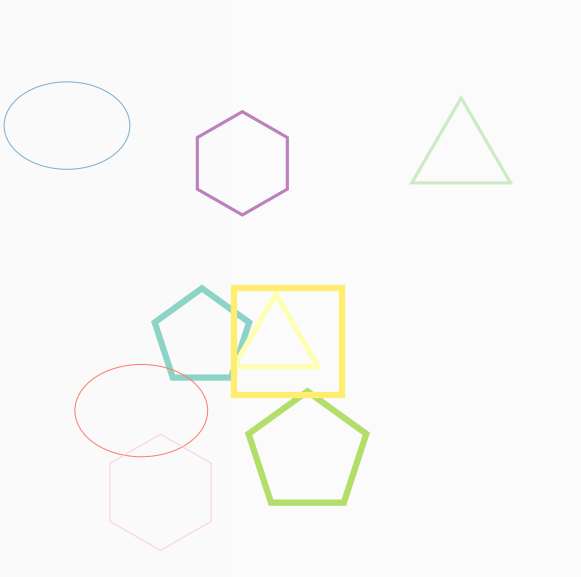[{"shape": "pentagon", "thickness": 3, "radius": 0.43, "center": [0.347, 0.414]}, {"shape": "triangle", "thickness": 2.5, "radius": 0.42, "center": [0.475, 0.406]}, {"shape": "oval", "thickness": 0.5, "radius": 0.57, "center": [0.243, 0.288]}, {"shape": "oval", "thickness": 0.5, "radius": 0.54, "center": [0.115, 0.782]}, {"shape": "pentagon", "thickness": 3, "radius": 0.53, "center": [0.529, 0.215]}, {"shape": "hexagon", "thickness": 0.5, "radius": 0.5, "center": [0.276, 0.147]}, {"shape": "hexagon", "thickness": 1.5, "radius": 0.45, "center": [0.417, 0.716]}, {"shape": "triangle", "thickness": 1.5, "radius": 0.49, "center": [0.793, 0.731]}, {"shape": "square", "thickness": 3, "radius": 0.46, "center": [0.495, 0.407]}]